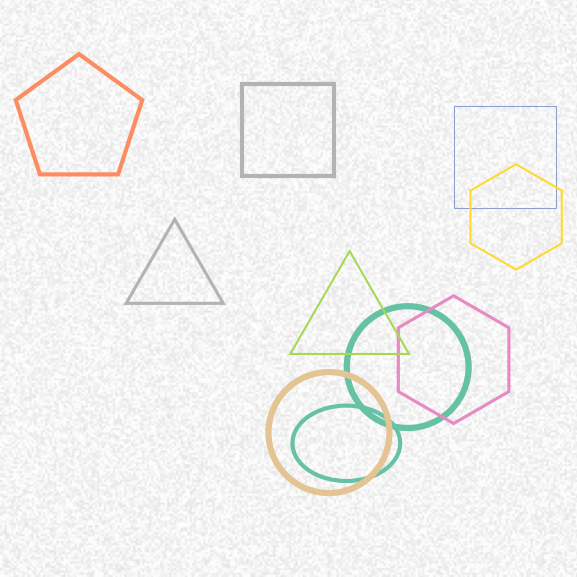[{"shape": "oval", "thickness": 2, "radius": 0.47, "center": [0.6, 0.232]}, {"shape": "circle", "thickness": 3, "radius": 0.53, "center": [0.706, 0.363]}, {"shape": "pentagon", "thickness": 2, "radius": 0.58, "center": [0.137, 0.79]}, {"shape": "square", "thickness": 0.5, "radius": 0.44, "center": [0.874, 0.727]}, {"shape": "hexagon", "thickness": 1.5, "radius": 0.55, "center": [0.785, 0.376]}, {"shape": "triangle", "thickness": 1, "radius": 0.59, "center": [0.605, 0.446]}, {"shape": "hexagon", "thickness": 1, "radius": 0.46, "center": [0.894, 0.624]}, {"shape": "circle", "thickness": 3, "radius": 0.52, "center": [0.57, 0.25]}, {"shape": "square", "thickness": 2, "radius": 0.4, "center": [0.499, 0.774]}, {"shape": "triangle", "thickness": 1.5, "radius": 0.49, "center": [0.303, 0.522]}]